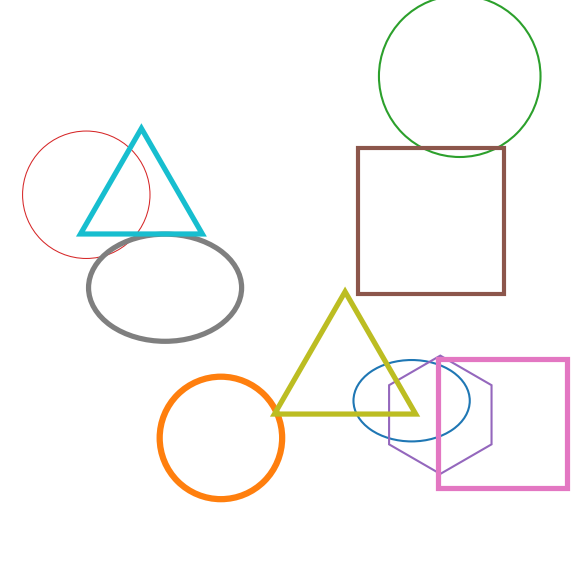[{"shape": "oval", "thickness": 1, "radius": 0.5, "center": [0.713, 0.305]}, {"shape": "circle", "thickness": 3, "radius": 0.53, "center": [0.383, 0.241]}, {"shape": "circle", "thickness": 1, "radius": 0.7, "center": [0.796, 0.867]}, {"shape": "circle", "thickness": 0.5, "radius": 0.55, "center": [0.149, 0.662]}, {"shape": "hexagon", "thickness": 1, "radius": 0.51, "center": [0.762, 0.281]}, {"shape": "square", "thickness": 2, "radius": 0.63, "center": [0.746, 0.617]}, {"shape": "square", "thickness": 2.5, "radius": 0.56, "center": [0.87, 0.266]}, {"shape": "oval", "thickness": 2.5, "radius": 0.66, "center": [0.286, 0.501]}, {"shape": "triangle", "thickness": 2.5, "radius": 0.71, "center": [0.598, 0.353]}, {"shape": "triangle", "thickness": 2.5, "radius": 0.61, "center": [0.245, 0.655]}]